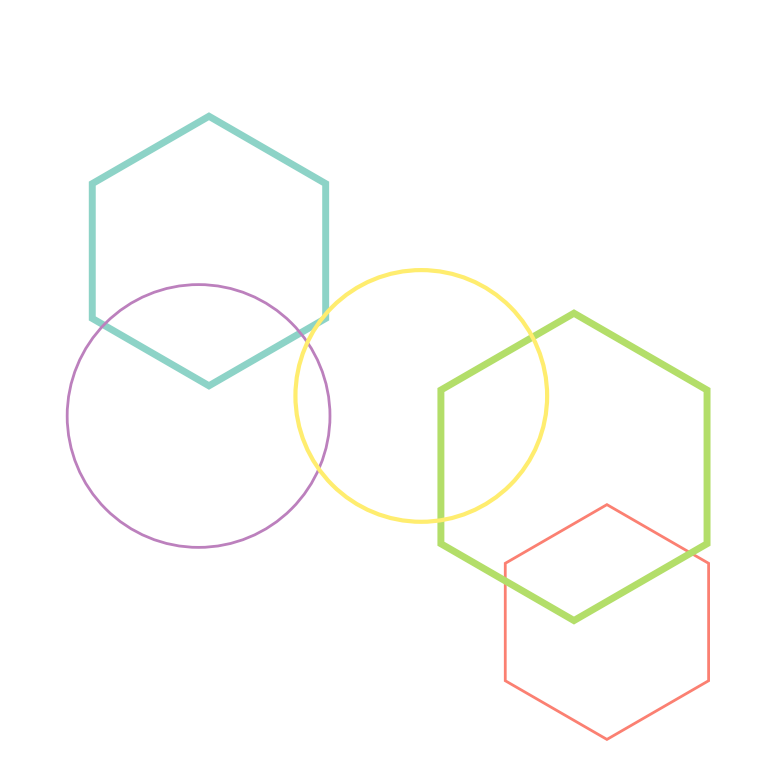[{"shape": "hexagon", "thickness": 2.5, "radius": 0.88, "center": [0.271, 0.674]}, {"shape": "hexagon", "thickness": 1, "radius": 0.76, "center": [0.788, 0.192]}, {"shape": "hexagon", "thickness": 2.5, "radius": 1.0, "center": [0.745, 0.394]}, {"shape": "circle", "thickness": 1, "radius": 0.85, "center": [0.258, 0.46]}, {"shape": "circle", "thickness": 1.5, "radius": 0.82, "center": [0.547, 0.486]}]